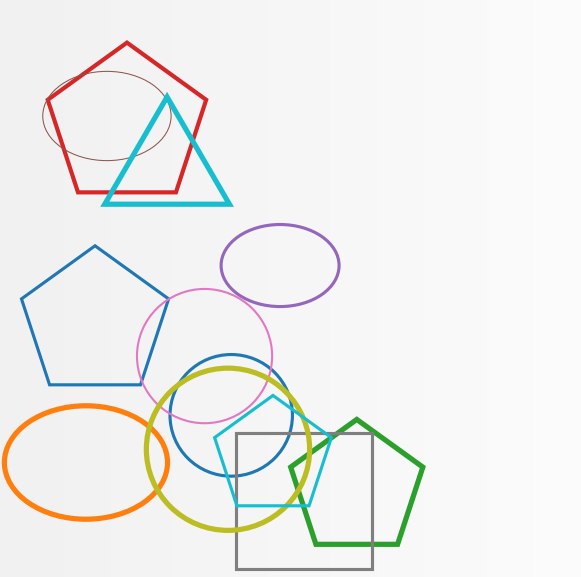[{"shape": "pentagon", "thickness": 1.5, "radius": 0.67, "center": [0.164, 0.44]}, {"shape": "circle", "thickness": 1.5, "radius": 0.53, "center": [0.398, 0.28]}, {"shape": "oval", "thickness": 2.5, "radius": 0.7, "center": [0.148, 0.198]}, {"shape": "pentagon", "thickness": 2.5, "radius": 0.6, "center": [0.614, 0.153]}, {"shape": "pentagon", "thickness": 2, "radius": 0.72, "center": [0.218, 0.782]}, {"shape": "oval", "thickness": 1.5, "radius": 0.51, "center": [0.482, 0.539]}, {"shape": "oval", "thickness": 0.5, "radius": 0.55, "center": [0.184, 0.798]}, {"shape": "circle", "thickness": 1, "radius": 0.58, "center": [0.352, 0.383]}, {"shape": "square", "thickness": 1.5, "radius": 0.59, "center": [0.523, 0.131]}, {"shape": "circle", "thickness": 2.5, "radius": 0.7, "center": [0.392, 0.221]}, {"shape": "pentagon", "thickness": 1.5, "radius": 0.53, "center": [0.47, 0.209]}, {"shape": "triangle", "thickness": 2.5, "radius": 0.62, "center": [0.287, 0.707]}]